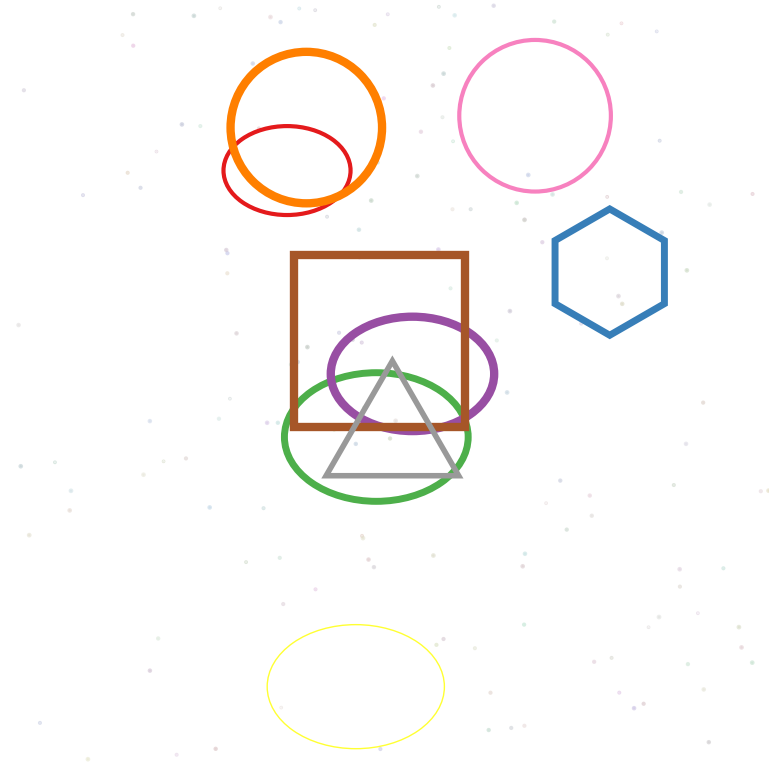[{"shape": "oval", "thickness": 1.5, "radius": 0.41, "center": [0.373, 0.778]}, {"shape": "hexagon", "thickness": 2.5, "radius": 0.41, "center": [0.792, 0.647]}, {"shape": "oval", "thickness": 2.5, "radius": 0.6, "center": [0.489, 0.432]}, {"shape": "oval", "thickness": 3, "radius": 0.53, "center": [0.536, 0.514]}, {"shape": "circle", "thickness": 3, "radius": 0.49, "center": [0.398, 0.834]}, {"shape": "oval", "thickness": 0.5, "radius": 0.58, "center": [0.462, 0.108]}, {"shape": "square", "thickness": 3, "radius": 0.56, "center": [0.493, 0.557]}, {"shape": "circle", "thickness": 1.5, "radius": 0.49, "center": [0.695, 0.85]}, {"shape": "triangle", "thickness": 2, "radius": 0.5, "center": [0.51, 0.432]}]